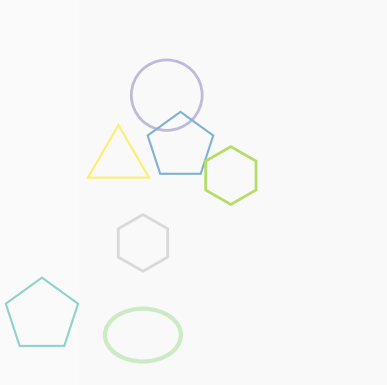[{"shape": "pentagon", "thickness": 1.5, "radius": 0.49, "center": [0.108, 0.181]}, {"shape": "circle", "thickness": 2, "radius": 0.46, "center": [0.43, 0.753]}, {"shape": "pentagon", "thickness": 1.5, "radius": 0.44, "center": [0.466, 0.621]}, {"shape": "hexagon", "thickness": 2, "radius": 0.38, "center": [0.596, 0.544]}, {"shape": "hexagon", "thickness": 2, "radius": 0.37, "center": [0.369, 0.369]}, {"shape": "oval", "thickness": 3, "radius": 0.49, "center": [0.369, 0.13]}, {"shape": "triangle", "thickness": 1.5, "radius": 0.46, "center": [0.306, 0.584]}]